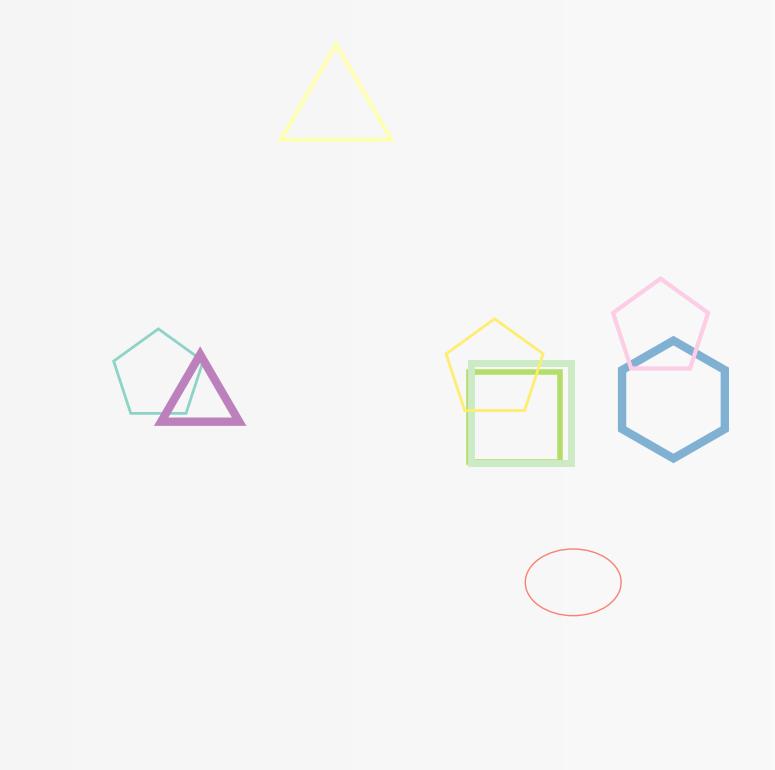[{"shape": "pentagon", "thickness": 1, "radius": 0.3, "center": [0.204, 0.512]}, {"shape": "triangle", "thickness": 1.5, "radius": 0.41, "center": [0.434, 0.86]}, {"shape": "oval", "thickness": 0.5, "radius": 0.31, "center": [0.74, 0.244]}, {"shape": "hexagon", "thickness": 3, "radius": 0.38, "center": [0.869, 0.481]}, {"shape": "square", "thickness": 2, "radius": 0.29, "center": [0.664, 0.458]}, {"shape": "pentagon", "thickness": 1.5, "radius": 0.32, "center": [0.852, 0.574]}, {"shape": "triangle", "thickness": 3, "radius": 0.29, "center": [0.258, 0.481]}, {"shape": "square", "thickness": 2.5, "radius": 0.32, "center": [0.672, 0.463]}, {"shape": "pentagon", "thickness": 1, "radius": 0.33, "center": [0.638, 0.52]}]